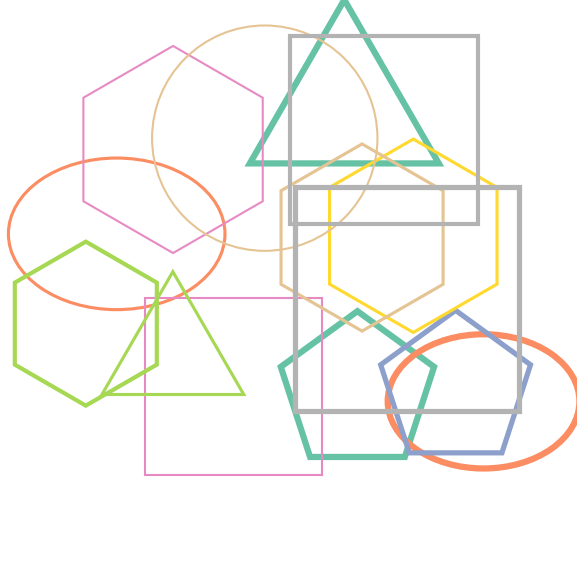[{"shape": "pentagon", "thickness": 3, "radius": 0.7, "center": [0.619, 0.321]}, {"shape": "triangle", "thickness": 3, "radius": 0.94, "center": [0.596, 0.811]}, {"shape": "oval", "thickness": 3, "radius": 0.83, "center": [0.837, 0.304]}, {"shape": "oval", "thickness": 1.5, "radius": 0.94, "center": [0.202, 0.594]}, {"shape": "pentagon", "thickness": 2.5, "radius": 0.68, "center": [0.789, 0.325]}, {"shape": "hexagon", "thickness": 1, "radius": 0.9, "center": [0.3, 0.74]}, {"shape": "square", "thickness": 1, "radius": 0.76, "center": [0.405, 0.33]}, {"shape": "hexagon", "thickness": 2, "radius": 0.71, "center": [0.149, 0.439]}, {"shape": "triangle", "thickness": 1.5, "radius": 0.71, "center": [0.299, 0.387]}, {"shape": "hexagon", "thickness": 1.5, "radius": 0.84, "center": [0.716, 0.591]}, {"shape": "hexagon", "thickness": 1.5, "radius": 0.81, "center": [0.627, 0.588]}, {"shape": "circle", "thickness": 1, "radius": 0.98, "center": [0.458, 0.76]}, {"shape": "square", "thickness": 2.5, "radius": 0.97, "center": [0.705, 0.481]}, {"shape": "square", "thickness": 2, "radius": 0.81, "center": [0.665, 0.774]}]